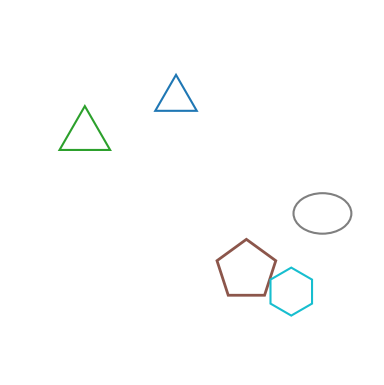[{"shape": "triangle", "thickness": 1.5, "radius": 0.31, "center": [0.457, 0.743]}, {"shape": "triangle", "thickness": 1.5, "radius": 0.38, "center": [0.22, 0.648]}, {"shape": "pentagon", "thickness": 2, "radius": 0.4, "center": [0.64, 0.298]}, {"shape": "oval", "thickness": 1.5, "radius": 0.38, "center": [0.838, 0.446]}, {"shape": "hexagon", "thickness": 1.5, "radius": 0.31, "center": [0.757, 0.243]}]